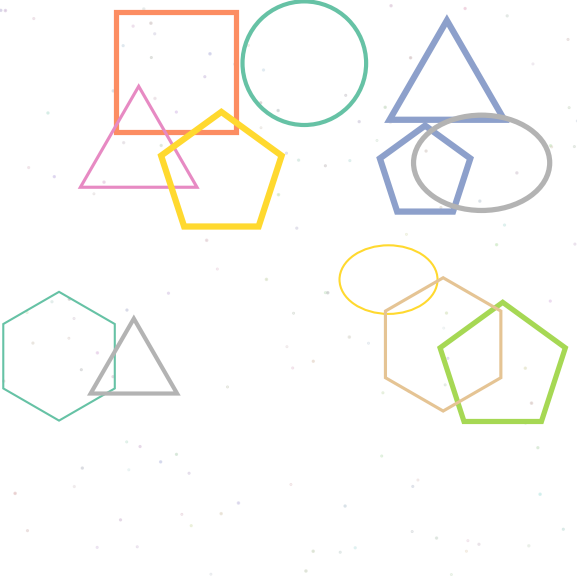[{"shape": "hexagon", "thickness": 1, "radius": 0.56, "center": [0.102, 0.382]}, {"shape": "circle", "thickness": 2, "radius": 0.54, "center": [0.527, 0.89]}, {"shape": "square", "thickness": 2.5, "radius": 0.52, "center": [0.304, 0.875]}, {"shape": "triangle", "thickness": 3, "radius": 0.57, "center": [0.774, 0.849]}, {"shape": "pentagon", "thickness": 3, "radius": 0.41, "center": [0.736, 0.699]}, {"shape": "triangle", "thickness": 1.5, "radius": 0.58, "center": [0.24, 0.733]}, {"shape": "pentagon", "thickness": 2.5, "radius": 0.57, "center": [0.87, 0.362]}, {"shape": "oval", "thickness": 1, "radius": 0.42, "center": [0.673, 0.515]}, {"shape": "pentagon", "thickness": 3, "radius": 0.55, "center": [0.383, 0.696]}, {"shape": "hexagon", "thickness": 1.5, "radius": 0.58, "center": [0.767, 0.403]}, {"shape": "oval", "thickness": 2.5, "radius": 0.59, "center": [0.834, 0.717]}, {"shape": "triangle", "thickness": 2, "radius": 0.43, "center": [0.232, 0.361]}]